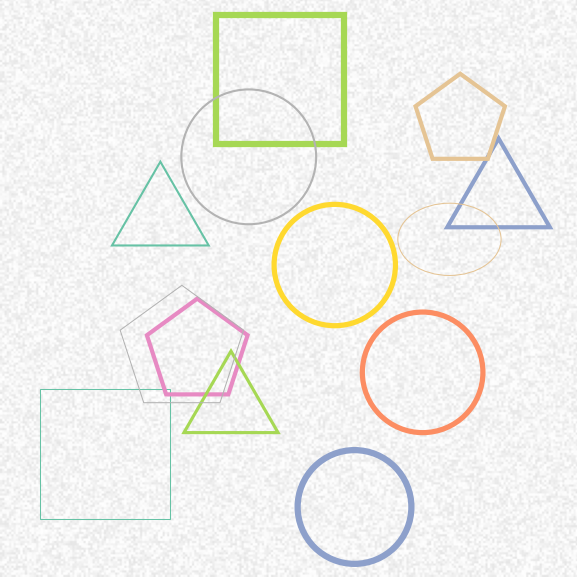[{"shape": "triangle", "thickness": 1, "radius": 0.48, "center": [0.278, 0.622]}, {"shape": "square", "thickness": 0.5, "radius": 0.56, "center": [0.182, 0.214]}, {"shape": "circle", "thickness": 2.5, "radius": 0.52, "center": [0.732, 0.354]}, {"shape": "triangle", "thickness": 2, "radius": 0.51, "center": [0.863, 0.657]}, {"shape": "circle", "thickness": 3, "radius": 0.49, "center": [0.614, 0.121]}, {"shape": "pentagon", "thickness": 2, "radius": 0.46, "center": [0.342, 0.39]}, {"shape": "square", "thickness": 3, "radius": 0.56, "center": [0.485, 0.861]}, {"shape": "triangle", "thickness": 1.5, "radius": 0.47, "center": [0.4, 0.297]}, {"shape": "circle", "thickness": 2.5, "radius": 0.53, "center": [0.58, 0.54]}, {"shape": "pentagon", "thickness": 2, "radius": 0.41, "center": [0.797, 0.79]}, {"shape": "oval", "thickness": 0.5, "radius": 0.45, "center": [0.778, 0.585]}, {"shape": "circle", "thickness": 1, "radius": 0.58, "center": [0.431, 0.728]}, {"shape": "pentagon", "thickness": 0.5, "radius": 0.56, "center": [0.315, 0.393]}]